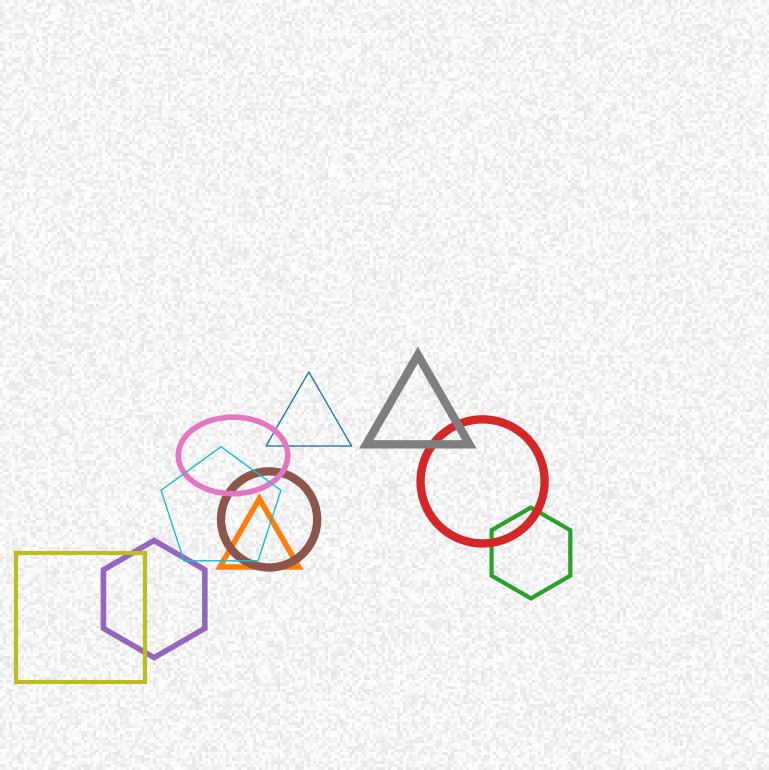[{"shape": "triangle", "thickness": 0.5, "radius": 0.32, "center": [0.401, 0.453]}, {"shape": "triangle", "thickness": 2, "radius": 0.3, "center": [0.337, 0.293]}, {"shape": "hexagon", "thickness": 1.5, "radius": 0.3, "center": [0.69, 0.282]}, {"shape": "circle", "thickness": 3, "radius": 0.4, "center": [0.627, 0.375]}, {"shape": "hexagon", "thickness": 2, "radius": 0.38, "center": [0.2, 0.222]}, {"shape": "circle", "thickness": 3, "radius": 0.31, "center": [0.349, 0.325]}, {"shape": "oval", "thickness": 2, "radius": 0.36, "center": [0.303, 0.409]}, {"shape": "triangle", "thickness": 3, "radius": 0.39, "center": [0.543, 0.462]}, {"shape": "square", "thickness": 1.5, "radius": 0.42, "center": [0.104, 0.198]}, {"shape": "pentagon", "thickness": 0.5, "radius": 0.41, "center": [0.287, 0.338]}]